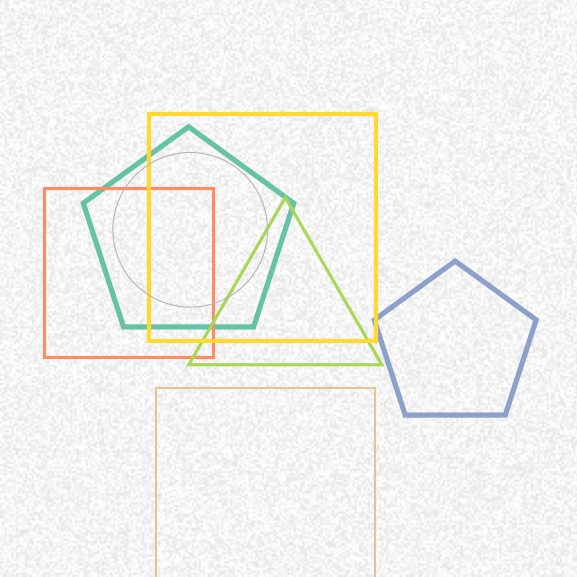[{"shape": "pentagon", "thickness": 2.5, "radius": 0.96, "center": [0.326, 0.588]}, {"shape": "square", "thickness": 1.5, "radius": 0.73, "center": [0.223, 0.528]}, {"shape": "pentagon", "thickness": 2.5, "radius": 0.74, "center": [0.788, 0.4]}, {"shape": "triangle", "thickness": 1.5, "radius": 0.96, "center": [0.494, 0.464]}, {"shape": "square", "thickness": 2, "radius": 0.98, "center": [0.454, 0.605]}, {"shape": "square", "thickness": 1, "radius": 0.95, "center": [0.46, 0.138]}, {"shape": "circle", "thickness": 0.5, "radius": 0.67, "center": [0.329, 0.601]}]